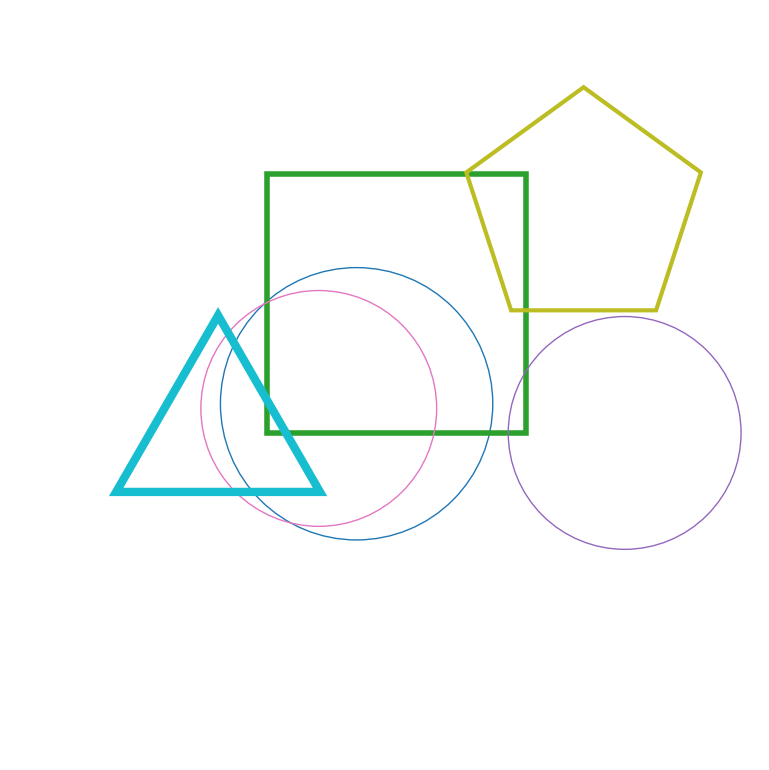[{"shape": "circle", "thickness": 0.5, "radius": 0.88, "center": [0.463, 0.476]}, {"shape": "square", "thickness": 2, "radius": 0.84, "center": [0.515, 0.606]}, {"shape": "circle", "thickness": 0.5, "radius": 0.76, "center": [0.811, 0.438]}, {"shape": "circle", "thickness": 0.5, "radius": 0.77, "center": [0.414, 0.47]}, {"shape": "pentagon", "thickness": 1.5, "radius": 0.8, "center": [0.758, 0.727]}, {"shape": "triangle", "thickness": 3, "radius": 0.76, "center": [0.283, 0.438]}]